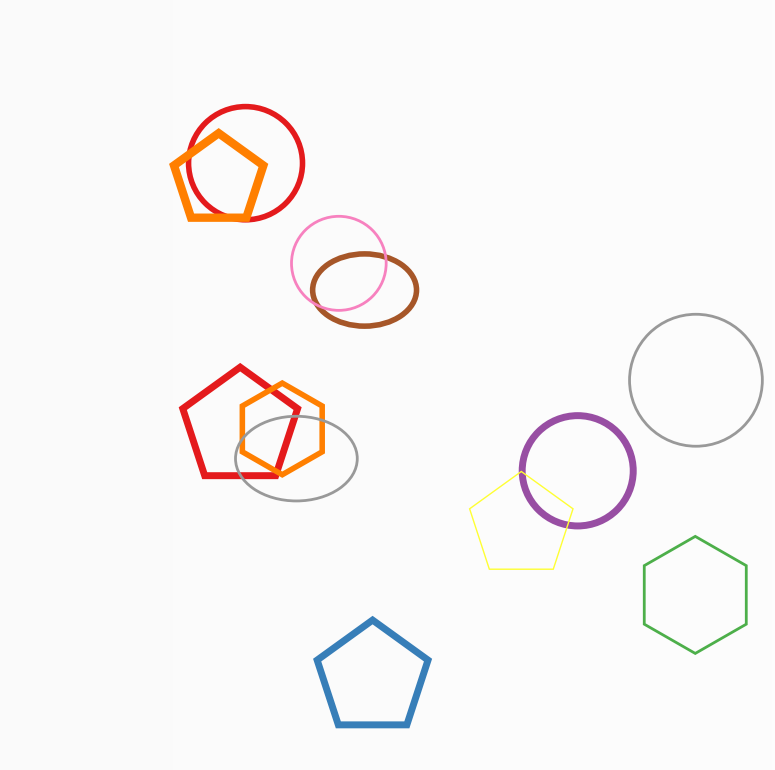[{"shape": "circle", "thickness": 2, "radius": 0.37, "center": [0.317, 0.788]}, {"shape": "pentagon", "thickness": 2.5, "radius": 0.39, "center": [0.31, 0.445]}, {"shape": "pentagon", "thickness": 2.5, "radius": 0.38, "center": [0.481, 0.119]}, {"shape": "hexagon", "thickness": 1, "radius": 0.38, "center": [0.897, 0.227]}, {"shape": "circle", "thickness": 2.5, "radius": 0.36, "center": [0.745, 0.389]}, {"shape": "pentagon", "thickness": 3, "radius": 0.3, "center": [0.282, 0.766]}, {"shape": "hexagon", "thickness": 2, "radius": 0.3, "center": [0.364, 0.443]}, {"shape": "pentagon", "thickness": 0.5, "radius": 0.35, "center": [0.673, 0.318]}, {"shape": "oval", "thickness": 2, "radius": 0.34, "center": [0.47, 0.623]}, {"shape": "circle", "thickness": 1, "radius": 0.31, "center": [0.437, 0.658]}, {"shape": "oval", "thickness": 1, "radius": 0.39, "center": [0.382, 0.404]}, {"shape": "circle", "thickness": 1, "radius": 0.43, "center": [0.898, 0.506]}]